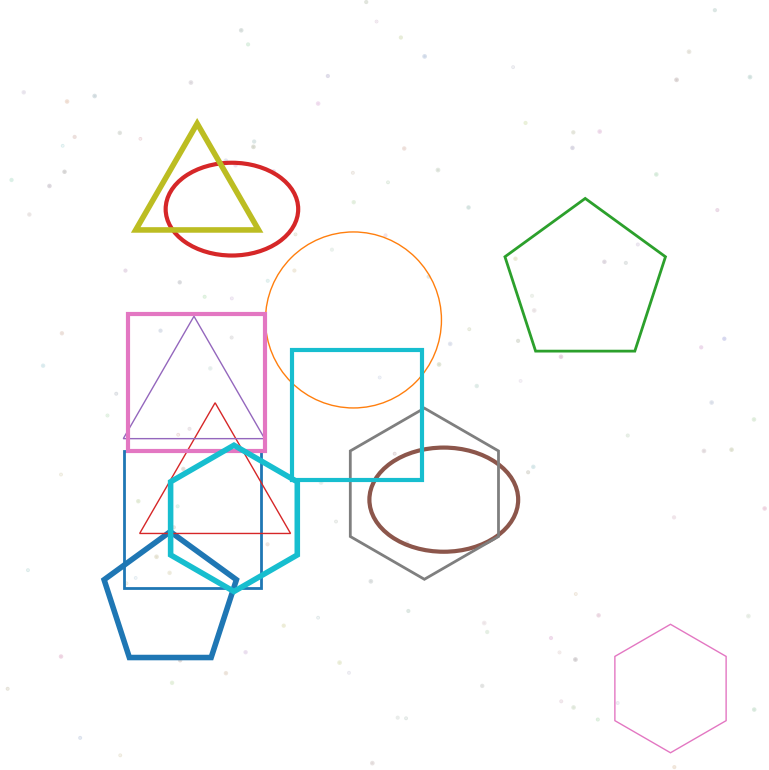[{"shape": "pentagon", "thickness": 2, "radius": 0.45, "center": [0.221, 0.219]}, {"shape": "square", "thickness": 1, "radius": 0.44, "center": [0.25, 0.326]}, {"shape": "circle", "thickness": 0.5, "radius": 0.57, "center": [0.459, 0.584]}, {"shape": "pentagon", "thickness": 1, "radius": 0.55, "center": [0.76, 0.633]}, {"shape": "oval", "thickness": 1.5, "radius": 0.43, "center": [0.301, 0.728]}, {"shape": "triangle", "thickness": 0.5, "radius": 0.57, "center": [0.279, 0.364]}, {"shape": "triangle", "thickness": 0.5, "radius": 0.53, "center": [0.252, 0.483]}, {"shape": "oval", "thickness": 1.5, "radius": 0.48, "center": [0.576, 0.351]}, {"shape": "hexagon", "thickness": 0.5, "radius": 0.42, "center": [0.871, 0.106]}, {"shape": "square", "thickness": 1.5, "radius": 0.45, "center": [0.255, 0.504]}, {"shape": "hexagon", "thickness": 1, "radius": 0.56, "center": [0.551, 0.359]}, {"shape": "triangle", "thickness": 2, "radius": 0.46, "center": [0.256, 0.747]}, {"shape": "hexagon", "thickness": 2, "radius": 0.47, "center": [0.304, 0.327]}, {"shape": "square", "thickness": 1.5, "radius": 0.42, "center": [0.463, 0.461]}]